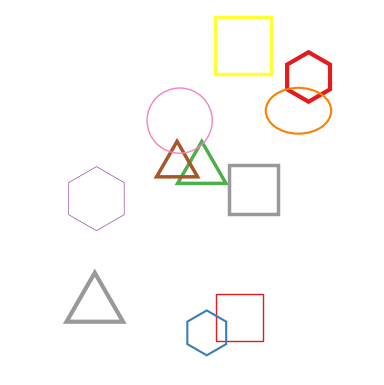[{"shape": "square", "thickness": 1, "radius": 0.3, "center": [0.622, 0.176]}, {"shape": "hexagon", "thickness": 3, "radius": 0.32, "center": [0.801, 0.8]}, {"shape": "hexagon", "thickness": 1.5, "radius": 0.29, "center": [0.537, 0.135]}, {"shape": "triangle", "thickness": 2.5, "radius": 0.36, "center": [0.524, 0.56]}, {"shape": "hexagon", "thickness": 0.5, "radius": 0.42, "center": [0.251, 0.484]}, {"shape": "oval", "thickness": 1.5, "radius": 0.42, "center": [0.775, 0.712]}, {"shape": "square", "thickness": 2.5, "radius": 0.37, "center": [0.631, 0.882]}, {"shape": "triangle", "thickness": 2.5, "radius": 0.31, "center": [0.46, 0.571]}, {"shape": "circle", "thickness": 1, "radius": 0.42, "center": [0.467, 0.687]}, {"shape": "triangle", "thickness": 3, "radius": 0.42, "center": [0.246, 0.207]}, {"shape": "square", "thickness": 2.5, "radius": 0.32, "center": [0.657, 0.508]}]